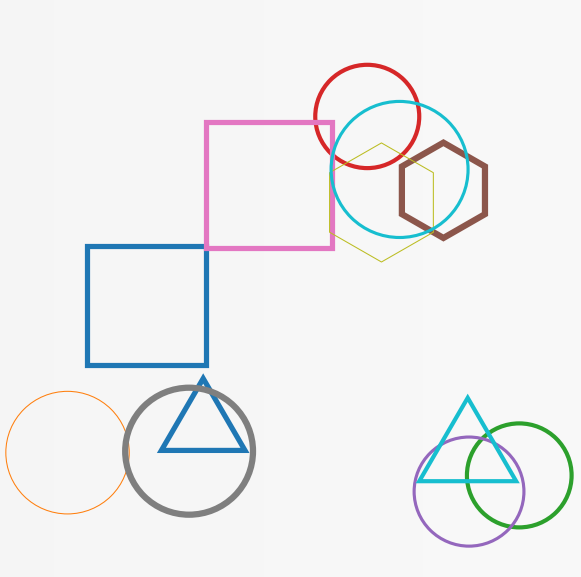[{"shape": "triangle", "thickness": 2.5, "radius": 0.42, "center": [0.35, 0.261]}, {"shape": "square", "thickness": 2.5, "radius": 0.51, "center": [0.252, 0.471]}, {"shape": "circle", "thickness": 0.5, "radius": 0.53, "center": [0.116, 0.215]}, {"shape": "circle", "thickness": 2, "radius": 0.45, "center": [0.893, 0.176]}, {"shape": "circle", "thickness": 2, "radius": 0.45, "center": [0.632, 0.797]}, {"shape": "circle", "thickness": 1.5, "radius": 0.47, "center": [0.807, 0.148]}, {"shape": "hexagon", "thickness": 3, "radius": 0.41, "center": [0.763, 0.67]}, {"shape": "square", "thickness": 2.5, "radius": 0.54, "center": [0.463, 0.678]}, {"shape": "circle", "thickness": 3, "radius": 0.55, "center": [0.325, 0.218]}, {"shape": "hexagon", "thickness": 0.5, "radius": 0.52, "center": [0.656, 0.649]}, {"shape": "circle", "thickness": 1.5, "radius": 0.59, "center": [0.687, 0.706]}, {"shape": "triangle", "thickness": 2, "radius": 0.48, "center": [0.805, 0.214]}]